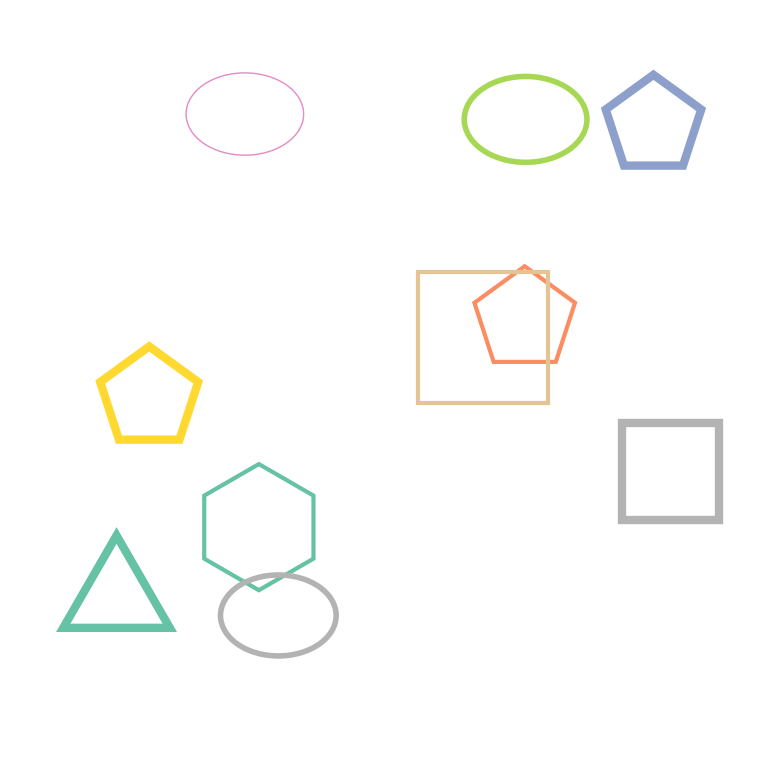[{"shape": "triangle", "thickness": 3, "radius": 0.4, "center": [0.151, 0.225]}, {"shape": "hexagon", "thickness": 1.5, "radius": 0.41, "center": [0.336, 0.315]}, {"shape": "pentagon", "thickness": 1.5, "radius": 0.34, "center": [0.681, 0.586]}, {"shape": "pentagon", "thickness": 3, "radius": 0.33, "center": [0.849, 0.838]}, {"shape": "oval", "thickness": 0.5, "radius": 0.38, "center": [0.318, 0.852]}, {"shape": "oval", "thickness": 2, "radius": 0.4, "center": [0.683, 0.845]}, {"shape": "pentagon", "thickness": 3, "radius": 0.33, "center": [0.194, 0.483]}, {"shape": "square", "thickness": 1.5, "radius": 0.42, "center": [0.627, 0.562]}, {"shape": "square", "thickness": 3, "radius": 0.31, "center": [0.871, 0.387]}, {"shape": "oval", "thickness": 2, "radius": 0.38, "center": [0.361, 0.201]}]